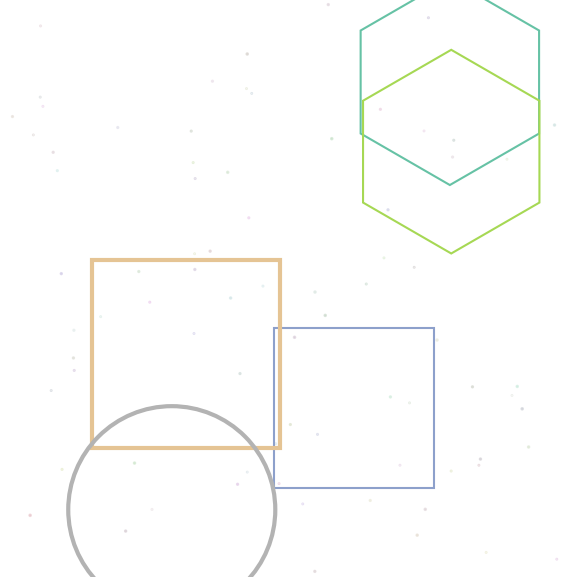[{"shape": "hexagon", "thickness": 1, "radius": 0.89, "center": [0.779, 0.857]}, {"shape": "square", "thickness": 1, "radius": 0.69, "center": [0.613, 0.292]}, {"shape": "hexagon", "thickness": 1, "radius": 0.88, "center": [0.781, 0.737]}, {"shape": "square", "thickness": 2, "radius": 0.81, "center": [0.322, 0.386]}, {"shape": "circle", "thickness": 2, "radius": 0.9, "center": [0.297, 0.117]}]